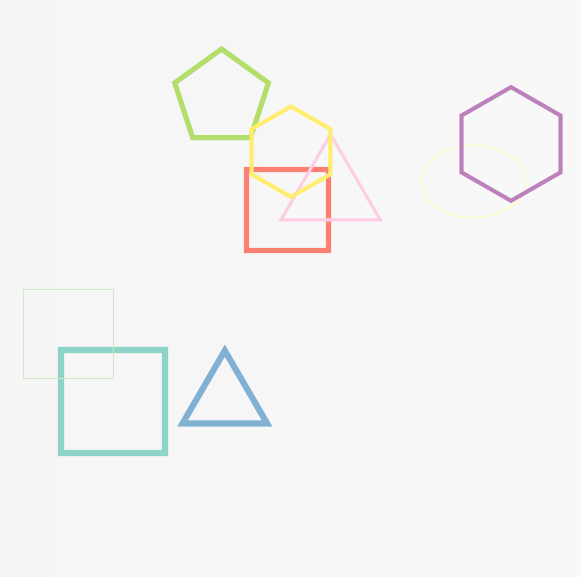[{"shape": "square", "thickness": 3, "radius": 0.45, "center": [0.194, 0.304]}, {"shape": "oval", "thickness": 0.5, "radius": 0.45, "center": [0.814, 0.685]}, {"shape": "square", "thickness": 2.5, "radius": 0.35, "center": [0.494, 0.637]}, {"shape": "triangle", "thickness": 3, "radius": 0.42, "center": [0.387, 0.308]}, {"shape": "pentagon", "thickness": 2.5, "radius": 0.42, "center": [0.381, 0.829]}, {"shape": "triangle", "thickness": 1.5, "radius": 0.49, "center": [0.569, 0.668]}, {"shape": "hexagon", "thickness": 2, "radius": 0.49, "center": [0.879, 0.75]}, {"shape": "square", "thickness": 0.5, "radius": 0.39, "center": [0.117, 0.422]}, {"shape": "hexagon", "thickness": 2, "radius": 0.39, "center": [0.501, 0.736]}]